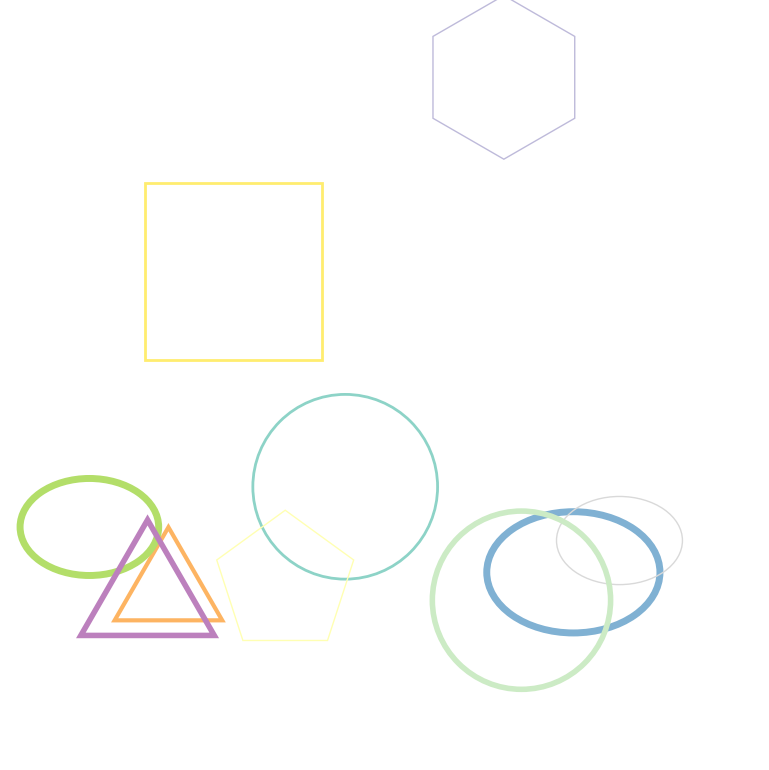[{"shape": "circle", "thickness": 1, "radius": 0.6, "center": [0.448, 0.368]}, {"shape": "pentagon", "thickness": 0.5, "radius": 0.47, "center": [0.37, 0.244]}, {"shape": "hexagon", "thickness": 0.5, "radius": 0.53, "center": [0.654, 0.9]}, {"shape": "oval", "thickness": 2.5, "radius": 0.56, "center": [0.745, 0.257]}, {"shape": "triangle", "thickness": 1.5, "radius": 0.4, "center": [0.219, 0.235]}, {"shape": "oval", "thickness": 2.5, "radius": 0.45, "center": [0.116, 0.316]}, {"shape": "oval", "thickness": 0.5, "radius": 0.41, "center": [0.805, 0.298]}, {"shape": "triangle", "thickness": 2, "radius": 0.5, "center": [0.192, 0.225]}, {"shape": "circle", "thickness": 2, "radius": 0.58, "center": [0.677, 0.221]}, {"shape": "square", "thickness": 1, "radius": 0.58, "center": [0.303, 0.648]}]